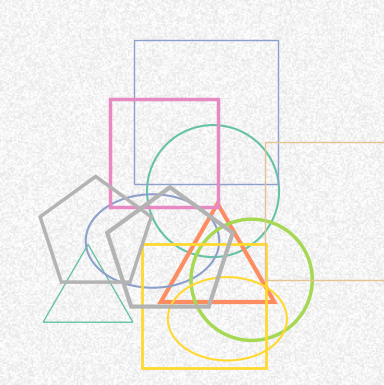[{"shape": "triangle", "thickness": 1, "radius": 0.67, "center": [0.229, 0.23]}, {"shape": "circle", "thickness": 1.5, "radius": 0.86, "center": [0.553, 0.504]}, {"shape": "triangle", "thickness": 3, "radius": 0.85, "center": [0.565, 0.301]}, {"shape": "oval", "thickness": 1.5, "radius": 0.87, "center": [0.396, 0.374]}, {"shape": "square", "thickness": 1, "radius": 0.94, "center": [0.535, 0.709]}, {"shape": "square", "thickness": 2.5, "radius": 0.7, "center": [0.427, 0.604]}, {"shape": "circle", "thickness": 2.5, "radius": 0.79, "center": [0.654, 0.273]}, {"shape": "oval", "thickness": 1.5, "radius": 0.77, "center": [0.591, 0.172]}, {"shape": "square", "thickness": 2, "radius": 0.81, "center": [0.529, 0.206]}, {"shape": "square", "thickness": 1, "radius": 0.89, "center": [0.866, 0.452]}, {"shape": "pentagon", "thickness": 3, "radius": 0.86, "center": [0.442, 0.342]}, {"shape": "pentagon", "thickness": 2.5, "radius": 0.76, "center": [0.249, 0.39]}]